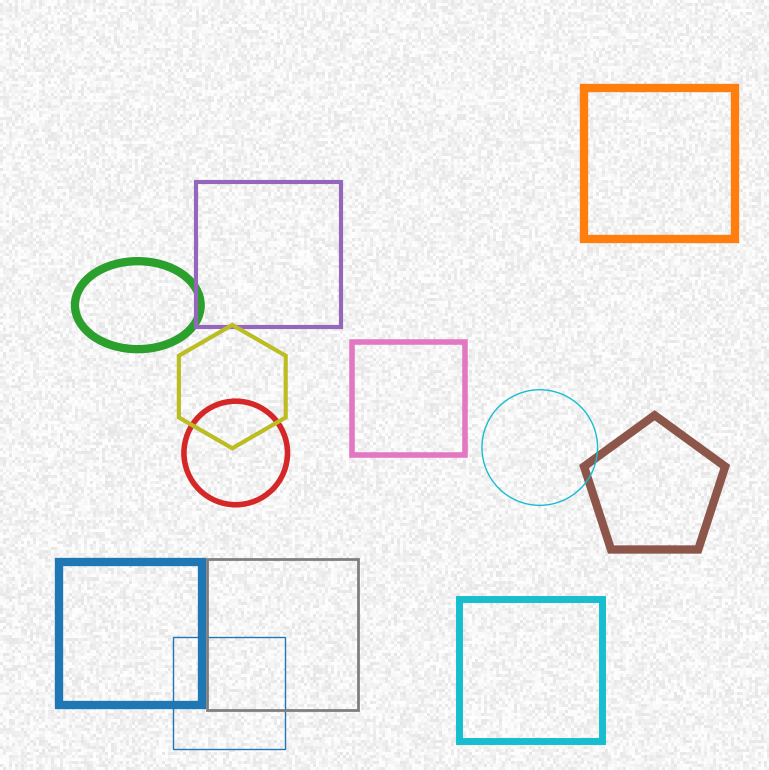[{"shape": "square", "thickness": 0.5, "radius": 0.36, "center": [0.297, 0.1]}, {"shape": "square", "thickness": 3, "radius": 0.46, "center": [0.17, 0.177]}, {"shape": "square", "thickness": 3, "radius": 0.49, "center": [0.857, 0.787]}, {"shape": "oval", "thickness": 3, "radius": 0.41, "center": [0.179, 0.604]}, {"shape": "circle", "thickness": 2, "radius": 0.34, "center": [0.306, 0.412]}, {"shape": "square", "thickness": 1.5, "radius": 0.47, "center": [0.349, 0.669]}, {"shape": "pentagon", "thickness": 3, "radius": 0.48, "center": [0.85, 0.364]}, {"shape": "square", "thickness": 2, "radius": 0.37, "center": [0.531, 0.482]}, {"shape": "square", "thickness": 1, "radius": 0.49, "center": [0.367, 0.176]}, {"shape": "hexagon", "thickness": 1.5, "radius": 0.4, "center": [0.302, 0.498]}, {"shape": "square", "thickness": 2.5, "radius": 0.46, "center": [0.689, 0.13]}, {"shape": "circle", "thickness": 0.5, "radius": 0.38, "center": [0.701, 0.419]}]